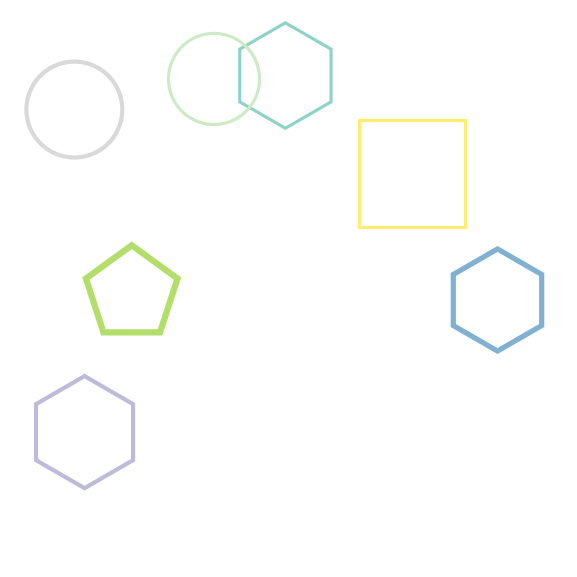[{"shape": "hexagon", "thickness": 1.5, "radius": 0.46, "center": [0.494, 0.868]}, {"shape": "hexagon", "thickness": 2, "radius": 0.49, "center": [0.146, 0.251]}, {"shape": "hexagon", "thickness": 2.5, "radius": 0.44, "center": [0.861, 0.48]}, {"shape": "pentagon", "thickness": 3, "radius": 0.42, "center": [0.228, 0.491]}, {"shape": "circle", "thickness": 2, "radius": 0.42, "center": [0.129, 0.809]}, {"shape": "circle", "thickness": 1.5, "radius": 0.39, "center": [0.371, 0.862]}, {"shape": "square", "thickness": 1.5, "radius": 0.46, "center": [0.713, 0.698]}]